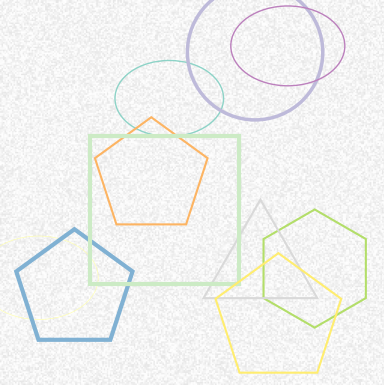[{"shape": "oval", "thickness": 1, "radius": 0.71, "center": [0.44, 0.744]}, {"shape": "oval", "thickness": 0.5, "radius": 0.77, "center": [0.1, 0.278]}, {"shape": "circle", "thickness": 2.5, "radius": 0.88, "center": [0.663, 0.864]}, {"shape": "pentagon", "thickness": 3, "radius": 0.79, "center": [0.193, 0.246]}, {"shape": "pentagon", "thickness": 1.5, "radius": 0.77, "center": [0.393, 0.542]}, {"shape": "hexagon", "thickness": 1.5, "radius": 0.77, "center": [0.817, 0.302]}, {"shape": "triangle", "thickness": 1.5, "radius": 0.85, "center": [0.676, 0.311]}, {"shape": "oval", "thickness": 1, "radius": 0.74, "center": [0.748, 0.881]}, {"shape": "square", "thickness": 3, "radius": 0.96, "center": [0.427, 0.454]}, {"shape": "pentagon", "thickness": 1.5, "radius": 0.86, "center": [0.723, 0.171]}]